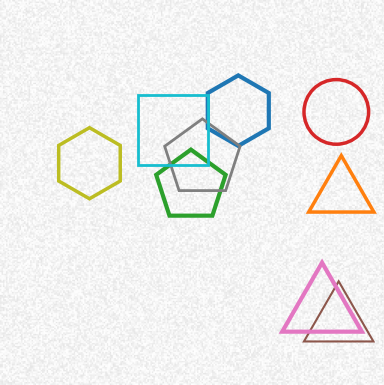[{"shape": "hexagon", "thickness": 3, "radius": 0.46, "center": [0.619, 0.713]}, {"shape": "triangle", "thickness": 2.5, "radius": 0.49, "center": [0.886, 0.498]}, {"shape": "pentagon", "thickness": 3, "radius": 0.47, "center": [0.496, 0.517]}, {"shape": "circle", "thickness": 2.5, "radius": 0.42, "center": [0.874, 0.709]}, {"shape": "triangle", "thickness": 1.5, "radius": 0.52, "center": [0.88, 0.165]}, {"shape": "triangle", "thickness": 3, "radius": 0.6, "center": [0.837, 0.198]}, {"shape": "pentagon", "thickness": 2, "radius": 0.51, "center": [0.526, 0.588]}, {"shape": "hexagon", "thickness": 2.5, "radius": 0.46, "center": [0.232, 0.576]}, {"shape": "square", "thickness": 2, "radius": 0.45, "center": [0.451, 0.663]}]